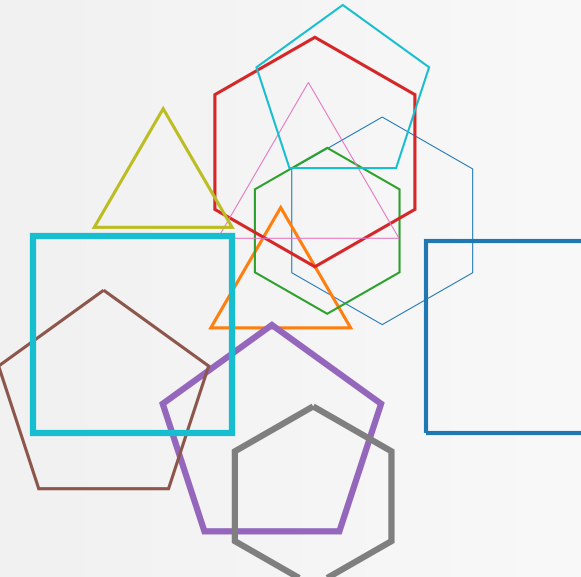[{"shape": "hexagon", "thickness": 0.5, "radius": 0.9, "center": [0.658, 0.617]}, {"shape": "square", "thickness": 2, "radius": 0.83, "center": [0.899, 0.415]}, {"shape": "triangle", "thickness": 1.5, "radius": 0.69, "center": [0.483, 0.501]}, {"shape": "hexagon", "thickness": 1, "radius": 0.72, "center": [0.563, 0.599]}, {"shape": "hexagon", "thickness": 1.5, "radius": 0.99, "center": [0.542, 0.736]}, {"shape": "pentagon", "thickness": 3, "radius": 0.99, "center": [0.468, 0.239]}, {"shape": "pentagon", "thickness": 1.5, "radius": 0.95, "center": [0.178, 0.307]}, {"shape": "triangle", "thickness": 0.5, "radius": 0.9, "center": [0.531, 0.676]}, {"shape": "hexagon", "thickness": 3, "radius": 0.78, "center": [0.539, 0.14]}, {"shape": "triangle", "thickness": 1.5, "radius": 0.68, "center": [0.281, 0.674]}, {"shape": "square", "thickness": 3, "radius": 0.85, "center": [0.228, 0.42]}, {"shape": "pentagon", "thickness": 1, "radius": 0.78, "center": [0.59, 0.834]}]